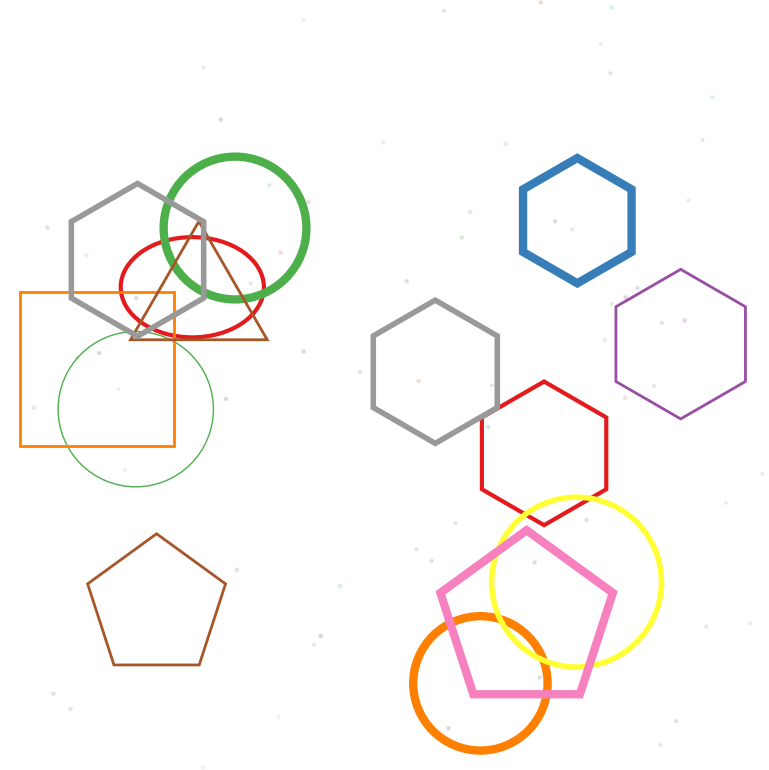[{"shape": "hexagon", "thickness": 1.5, "radius": 0.47, "center": [0.707, 0.411]}, {"shape": "oval", "thickness": 1.5, "radius": 0.46, "center": [0.25, 0.627]}, {"shape": "hexagon", "thickness": 3, "radius": 0.41, "center": [0.75, 0.713]}, {"shape": "circle", "thickness": 0.5, "radius": 0.5, "center": [0.176, 0.469]}, {"shape": "circle", "thickness": 3, "radius": 0.46, "center": [0.305, 0.704]}, {"shape": "hexagon", "thickness": 1, "radius": 0.49, "center": [0.884, 0.553]}, {"shape": "circle", "thickness": 3, "radius": 0.44, "center": [0.624, 0.113]}, {"shape": "square", "thickness": 1, "radius": 0.5, "center": [0.126, 0.521]}, {"shape": "circle", "thickness": 2, "radius": 0.55, "center": [0.749, 0.244]}, {"shape": "triangle", "thickness": 1, "radius": 0.51, "center": [0.258, 0.61]}, {"shape": "pentagon", "thickness": 1, "radius": 0.47, "center": [0.203, 0.213]}, {"shape": "pentagon", "thickness": 3, "radius": 0.59, "center": [0.684, 0.194]}, {"shape": "hexagon", "thickness": 2, "radius": 0.47, "center": [0.565, 0.517]}, {"shape": "hexagon", "thickness": 2, "radius": 0.5, "center": [0.179, 0.662]}]